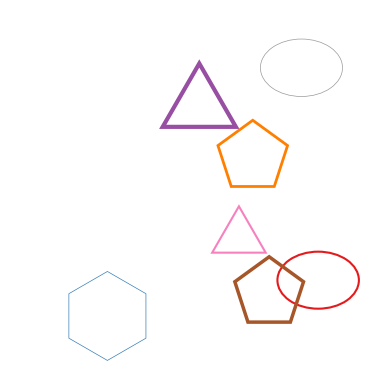[{"shape": "oval", "thickness": 1.5, "radius": 0.53, "center": [0.826, 0.272]}, {"shape": "hexagon", "thickness": 0.5, "radius": 0.58, "center": [0.279, 0.179]}, {"shape": "triangle", "thickness": 3, "radius": 0.55, "center": [0.518, 0.725]}, {"shape": "pentagon", "thickness": 2, "radius": 0.48, "center": [0.657, 0.593]}, {"shape": "pentagon", "thickness": 2.5, "radius": 0.47, "center": [0.699, 0.239]}, {"shape": "triangle", "thickness": 1.5, "radius": 0.4, "center": [0.621, 0.384]}, {"shape": "oval", "thickness": 0.5, "radius": 0.53, "center": [0.783, 0.824]}]